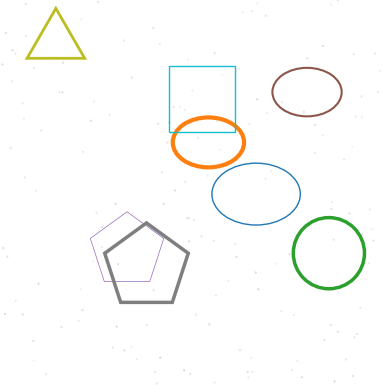[{"shape": "oval", "thickness": 1, "radius": 0.57, "center": [0.665, 0.496]}, {"shape": "oval", "thickness": 3, "radius": 0.46, "center": [0.541, 0.63]}, {"shape": "circle", "thickness": 2.5, "radius": 0.46, "center": [0.854, 0.342]}, {"shape": "pentagon", "thickness": 0.5, "radius": 0.5, "center": [0.33, 0.35]}, {"shape": "oval", "thickness": 1.5, "radius": 0.45, "center": [0.798, 0.761]}, {"shape": "pentagon", "thickness": 2.5, "radius": 0.57, "center": [0.381, 0.307]}, {"shape": "triangle", "thickness": 2, "radius": 0.43, "center": [0.145, 0.892]}, {"shape": "square", "thickness": 1, "radius": 0.43, "center": [0.525, 0.742]}]